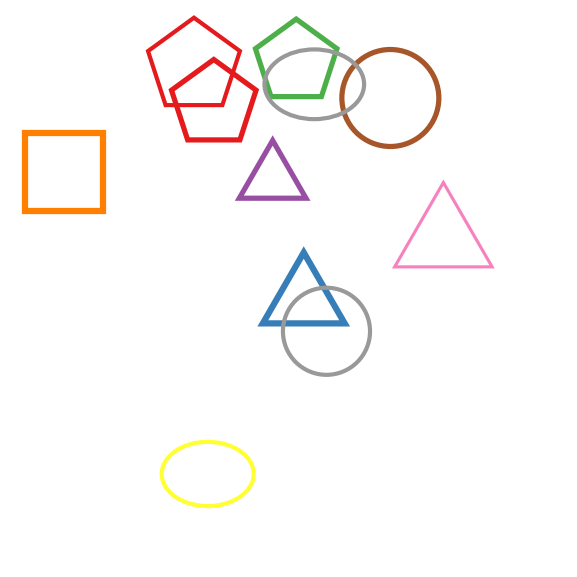[{"shape": "pentagon", "thickness": 2.5, "radius": 0.38, "center": [0.37, 0.819]}, {"shape": "pentagon", "thickness": 2, "radius": 0.42, "center": [0.336, 0.885]}, {"shape": "triangle", "thickness": 3, "radius": 0.41, "center": [0.526, 0.48]}, {"shape": "pentagon", "thickness": 2.5, "radius": 0.37, "center": [0.513, 0.892]}, {"shape": "triangle", "thickness": 2.5, "radius": 0.33, "center": [0.472, 0.689]}, {"shape": "square", "thickness": 3, "radius": 0.34, "center": [0.111, 0.701]}, {"shape": "oval", "thickness": 2, "radius": 0.4, "center": [0.36, 0.178]}, {"shape": "circle", "thickness": 2.5, "radius": 0.42, "center": [0.676, 0.829]}, {"shape": "triangle", "thickness": 1.5, "radius": 0.49, "center": [0.768, 0.586]}, {"shape": "circle", "thickness": 2, "radius": 0.38, "center": [0.565, 0.425]}, {"shape": "oval", "thickness": 2, "radius": 0.43, "center": [0.544, 0.853]}]